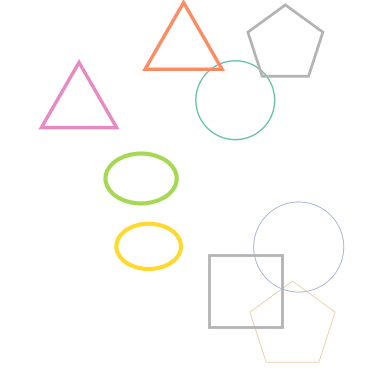[{"shape": "circle", "thickness": 1, "radius": 0.51, "center": [0.611, 0.74]}, {"shape": "triangle", "thickness": 2.5, "radius": 0.58, "center": [0.477, 0.878]}, {"shape": "circle", "thickness": 0.5, "radius": 0.59, "center": [0.776, 0.358]}, {"shape": "triangle", "thickness": 2.5, "radius": 0.56, "center": [0.205, 0.725]}, {"shape": "oval", "thickness": 3, "radius": 0.46, "center": [0.366, 0.536]}, {"shape": "oval", "thickness": 3, "radius": 0.42, "center": [0.386, 0.36]}, {"shape": "pentagon", "thickness": 0.5, "radius": 0.58, "center": [0.76, 0.153]}, {"shape": "square", "thickness": 2, "radius": 0.47, "center": [0.637, 0.243]}, {"shape": "pentagon", "thickness": 2, "radius": 0.51, "center": [0.741, 0.885]}]